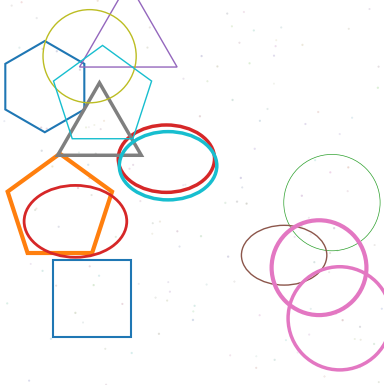[{"shape": "hexagon", "thickness": 1.5, "radius": 0.59, "center": [0.116, 0.775]}, {"shape": "square", "thickness": 1.5, "radius": 0.5, "center": [0.239, 0.225]}, {"shape": "pentagon", "thickness": 3, "radius": 0.71, "center": [0.155, 0.458]}, {"shape": "circle", "thickness": 0.5, "radius": 0.63, "center": [0.862, 0.474]}, {"shape": "oval", "thickness": 2.5, "radius": 0.63, "center": [0.432, 0.588]}, {"shape": "oval", "thickness": 2, "radius": 0.67, "center": [0.196, 0.425]}, {"shape": "triangle", "thickness": 1, "radius": 0.73, "center": [0.333, 0.899]}, {"shape": "oval", "thickness": 1, "radius": 0.55, "center": [0.738, 0.337]}, {"shape": "circle", "thickness": 3, "radius": 0.62, "center": [0.829, 0.305]}, {"shape": "circle", "thickness": 2.5, "radius": 0.67, "center": [0.882, 0.173]}, {"shape": "triangle", "thickness": 2.5, "radius": 0.63, "center": [0.258, 0.659]}, {"shape": "circle", "thickness": 1, "radius": 0.6, "center": [0.233, 0.854]}, {"shape": "oval", "thickness": 2.5, "radius": 0.63, "center": [0.437, 0.569]}, {"shape": "pentagon", "thickness": 1, "radius": 0.67, "center": [0.266, 0.748]}]